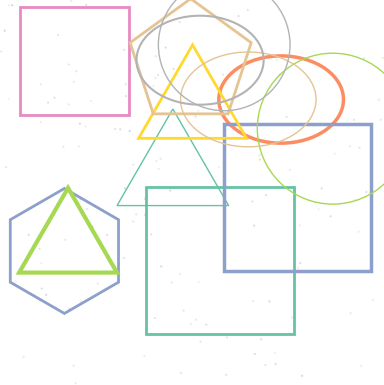[{"shape": "triangle", "thickness": 1, "radius": 0.84, "center": [0.449, 0.55]}, {"shape": "square", "thickness": 2, "radius": 0.96, "center": [0.571, 0.323]}, {"shape": "oval", "thickness": 2.5, "radius": 0.81, "center": [0.73, 0.741]}, {"shape": "square", "thickness": 2.5, "radius": 0.95, "center": [0.773, 0.488]}, {"shape": "hexagon", "thickness": 2, "radius": 0.81, "center": [0.167, 0.348]}, {"shape": "square", "thickness": 2, "radius": 0.7, "center": [0.194, 0.842]}, {"shape": "triangle", "thickness": 3, "radius": 0.73, "center": [0.177, 0.365]}, {"shape": "circle", "thickness": 1, "radius": 0.98, "center": [0.864, 0.666]}, {"shape": "triangle", "thickness": 2, "radius": 0.81, "center": [0.5, 0.722]}, {"shape": "oval", "thickness": 1, "radius": 0.88, "center": [0.645, 0.742]}, {"shape": "pentagon", "thickness": 2, "radius": 0.83, "center": [0.495, 0.838]}, {"shape": "oval", "thickness": 1.5, "radius": 0.83, "center": [0.52, 0.844]}, {"shape": "circle", "thickness": 1, "radius": 0.85, "center": [0.582, 0.883]}]